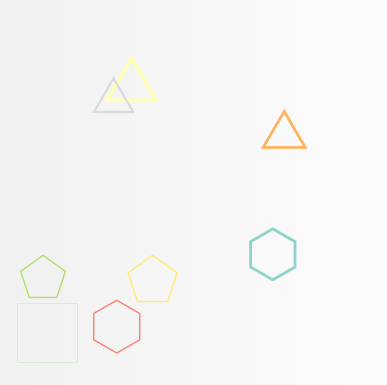[{"shape": "hexagon", "thickness": 2, "radius": 0.33, "center": [0.704, 0.339]}, {"shape": "triangle", "thickness": 2.5, "radius": 0.36, "center": [0.34, 0.776]}, {"shape": "hexagon", "thickness": 1, "radius": 0.34, "center": [0.301, 0.152]}, {"shape": "triangle", "thickness": 2, "radius": 0.31, "center": [0.733, 0.648]}, {"shape": "pentagon", "thickness": 1, "radius": 0.3, "center": [0.111, 0.276]}, {"shape": "triangle", "thickness": 1.5, "radius": 0.29, "center": [0.293, 0.738]}, {"shape": "square", "thickness": 0.5, "radius": 0.38, "center": [0.121, 0.136]}, {"shape": "pentagon", "thickness": 1, "radius": 0.33, "center": [0.394, 0.271]}]